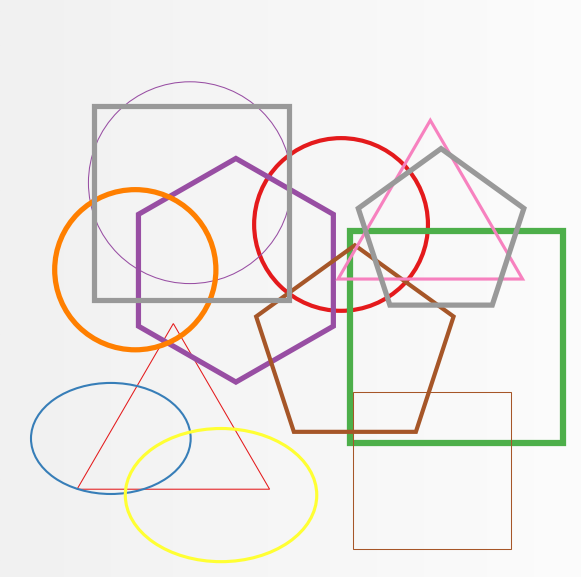[{"shape": "circle", "thickness": 2, "radius": 0.75, "center": [0.587, 0.61]}, {"shape": "triangle", "thickness": 0.5, "radius": 0.96, "center": [0.298, 0.248]}, {"shape": "oval", "thickness": 1, "radius": 0.69, "center": [0.191, 0.24]}, {"shape": "square", "thickness": 3, "radius": 0.92, "center": [0.785, 0.416]}, {"shape": "hexagon", "thickness": 2.5, "radius": 0.97, "center": [0.406, 0.531]}, {"shape": "circle", "thickness": 0.5, "radius": 0.87, "center": [0.327, 0.683]}, {"shape": "circle", "thickness": 2.5, "radius": 0.69, "center": [0.233, 0.532]}, {"shape": "oval", "thickness": 1.5, "radius": 0.82, "center": [0.38, 0.142]}, {"shape": "pentagon", "thickness": 2, "radius": 0.89, "center": [0.611, 0.396]}, {"shape": "square", "thickness": 0.5, "radius": 0.68, "center": [0.744, 0.184]}, {"shape": "triangle", "thickness": 1.5, "radius": 0.92, "center": [0.74, 0.608]}, {"shape": "pentagon", "thickness": 2.5, "radius": 0.75, "center": [0.759, 0.592]}, {"shape": "square", "thickness": 2.5, "radius": 0.84, "center": [0.329, 0.647]}]